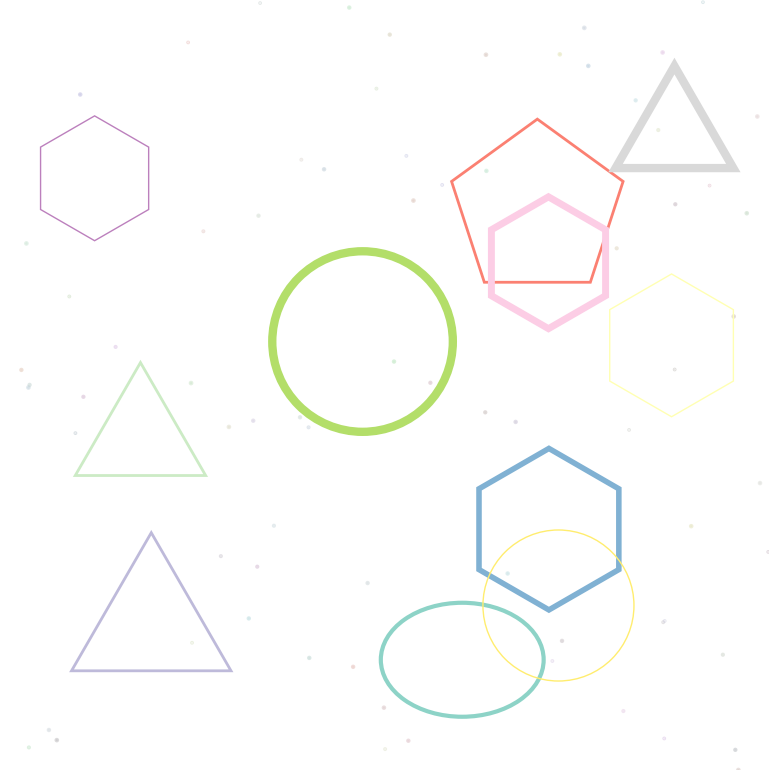[{"shape": "oval", "thickness": 1.5, "radius": 0.53, "center": [0.6, 0.143]}, {"shape": "hexagon", "thickness": 0.5, "radius": 0.46, "center": [0.872, 0.551]}, {"shape": "triangle", "thickness": 1, "radius": 0.6, "center": [0.196, 0.189]}, {"shape": "pentagon", "thickness": 1, "radius": 0.59, "center": [0.698, 0.728]}, {"shape": "hexagon", "thickness": 2, "radius": 0.52, "center": [0.713, 0.313]}, {"shape": "circle", "thickness": 3, "radius": 0.59, "center": [0.471, 0.556]}, {"shape": "hexagon", "thickness": 2.5, "radius": 0.43, "center": [0.712, 0.659]}, {"shape": "triangle", "thickness": 3, "radius": 0.44, "center": [0.876, 0.826]}, {"shape": "hexagon", "thickness": 0.5, "radius": 0.41, "center": [0.123, 0.768]}, {"shape": "triangle", "thickness": 1, "radius": 0.49, "center": [0.182, 0.431]}, {"shape": "circle", "thickness": 0.5, "radius": 0.49, "center": [0.725, 0.214]}]